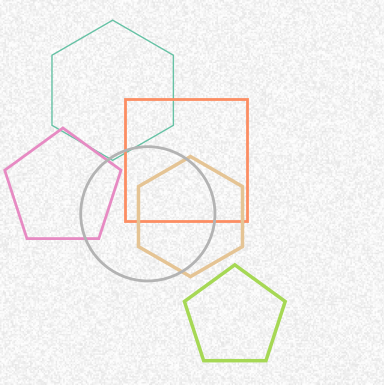[{"shape": "hexagon", "thickness": 1, "radius": 0.91, "center": [0.293, 0.766]}, {"shape": "square", "thickness": 2, "radius": 0.79, "center": [0.482, 0.584]}, {"shape": "pentagon", "thickness": 2, "radius": 0.79, "center": [0.163, 0.509]}, {"shape": "pentagon", "thickness": 2.5, "radius": 0.69, "center": [0.61, 0.174]}, {"shape": "hexagon", "thickness": 2.5, "radius": 0.78, "center": [0.495, 0.437]}, {"shape": "circle", "thickness": 2, "radius": 0.87, "center": [0.384, 0.445]}]